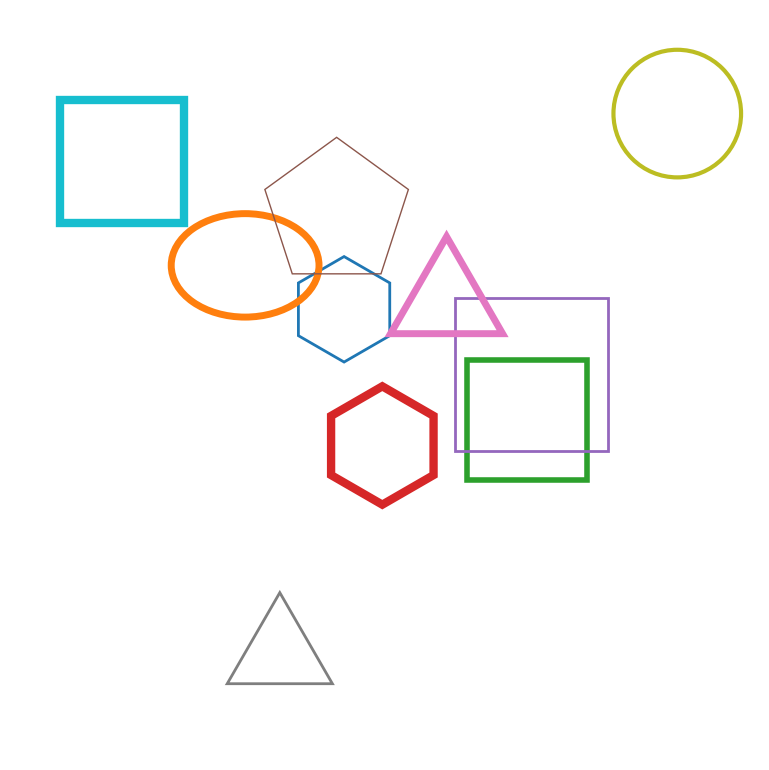[{"shape": "hexagon", "thickness": 1, "radius": 0.34, "center": [0.447, 0.598]}, {"shape": "oval", "thickness": 2.5, "radius": 0.48, "center": [0.318, 0.655]}, {"shape": "square", "thickness": 2, "radius": 0.39, "center": [0.685, 0.454]}, {"shape": "hexagon", "thickness": 3, "radius": 0.38, "center": [0.497, 0.421]}, {"shape": "square", "thickness": 1, "radius": 0.5, "center": [0.69, 0.514]}, {"shape": "pentagon", "thickness": 0.5, "radius": 0.49, "center": [0.437, 0.724]}, {"shape": "triangle", "thickness": 2.5, "radius": 0.42, "center": [0.58, 0.609]}, {"shape": "triangle", "thickness": 1, "radius": 0.39, "center": [0.363, 0.151]}, {"shape": "circle", "thickness": 1.5, "radius": 0.41, "center": [0.88, 0.852]}, {"shape": "square", "thickness": 3, "radius": 0.4, "center": [0.158, 0.79]}]